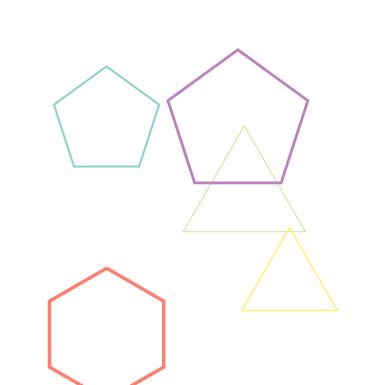[{"shape": "pentagon", "thickness": 1.5, "radius": 0.72, "center": [0.277, 0.684]}, {"shape": "hexagon", "thickness": 2.5, "radius": 0.86, "center": [0.277, 0.132]}, {"shape": "triangle", "thickness": 0.5, "radius": 0.92, "center": [0.635, 0.49]}, {"shape": "pentagon", "thickness": 2, "radius": 0.96, "center": [0.618, 0.68]}, {"shape": "triangle", "thickness": 1, "radius": 0.72, "center": [0.752, 0.265]}]